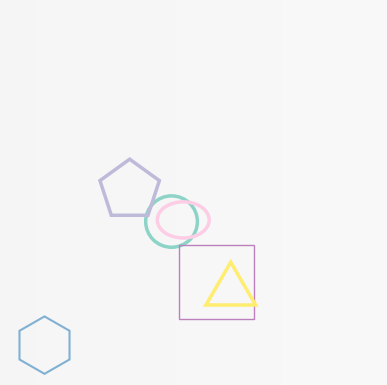[{"shape": "circle", "thickness": 2.5, "radius": 0.33, "center": [0.443, 0.424]}, {"shape": "pentagon", "thickness": 2.5, "radius": 0.4, "center": [0.335, 0.506]}, {"shape": "hexagon", "thickness": 1.5, "radius": 0.37, "center": [0.115, 0.104]}, {"shape": "oval", "thickness": 2.5, "radius": 0.34, "center": [0.473, 0.429]}, {"shape": "square", "thickness": 1, "radius": 0.49, "center": [0.559, 0.267]}, {"shape": "triangle", "thickness": 2.5, "radius": 0.37, "center": [0.596, 0.245]}]